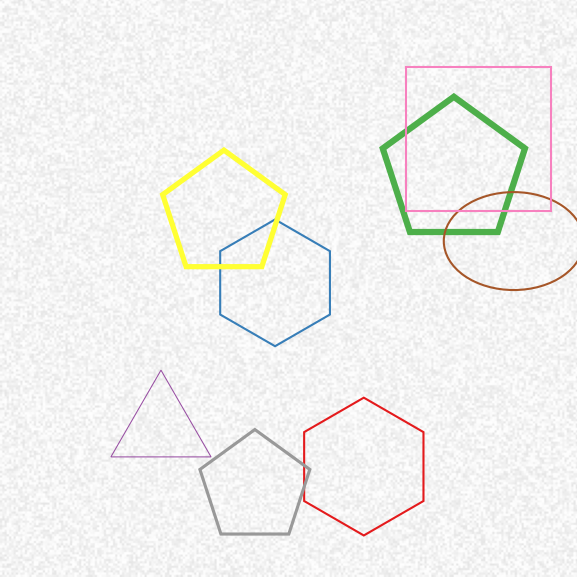[{"shape": "hexagon", "thickness": 1, "radius": 0.6, "center": [0.63, 0.191]}, {"shape": "hexagon", "thickness": 1, "radius": 0.55, "center": [0.476, 0.509]}, {"shape": "pentagon", "thickness": 3, "radius": 0.65, "center": [0.786, 0.702]}, {"shape": "triangle", "thickness": 0.5, "radius": 0.5, "center": [0.279, 0.258]}, {"shape": "pentagon", "thickness": 2.5, "radius": 0.56, "center": [0.388, 0.628]}, {"shape": "oval", "thickness": 1, "radius": 0.61, "center": [0.89, 0.582]}, {"shape": "square", "thickness": 1, "radius": 0.63, "center": [0.829, 0.759]}, {"shape": "pentagon", "thickness": 1.5, "radius": 0.5, "center": [0.441, 0.155]}]